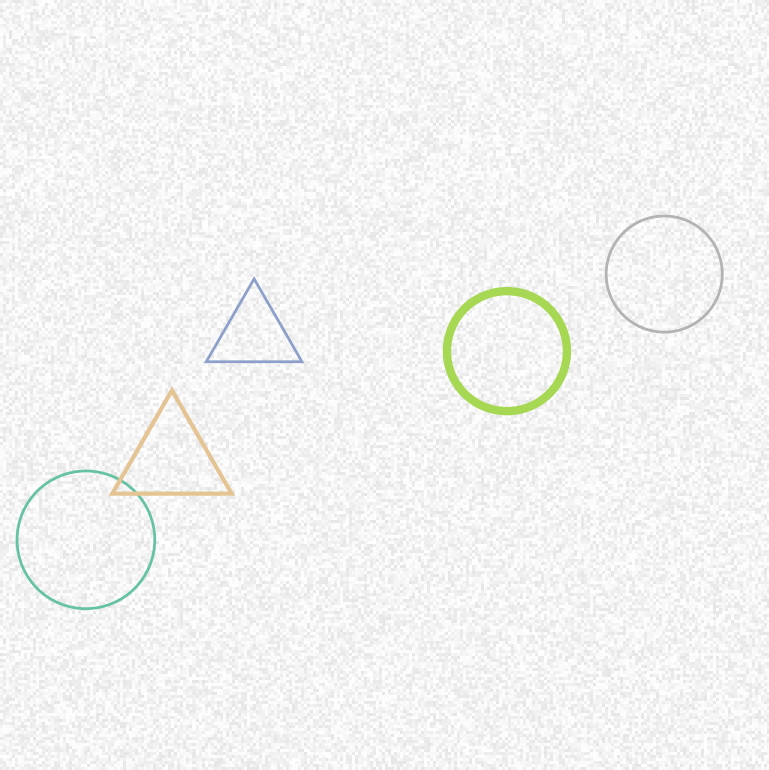[{"shape": "circle", "thickness": 1, "radius": 0.45, "center": [0.112, 0.299]}, {"shape": "triangle", "thickness": 1, "radius": 0.36, "center": [0.33, 0.566]}, {"shape": "circle", "thickness": 3, "radius": 0.39, "center": [0.658, 0.544]}, {"shape": "triangle", "thickness": 1.5, "radius": 0.45, "center": [0.223, 0.404]}, {"shape": "circle", "thickness": 1, "radius": 0.38, "center": [0.863, 0.644]}]